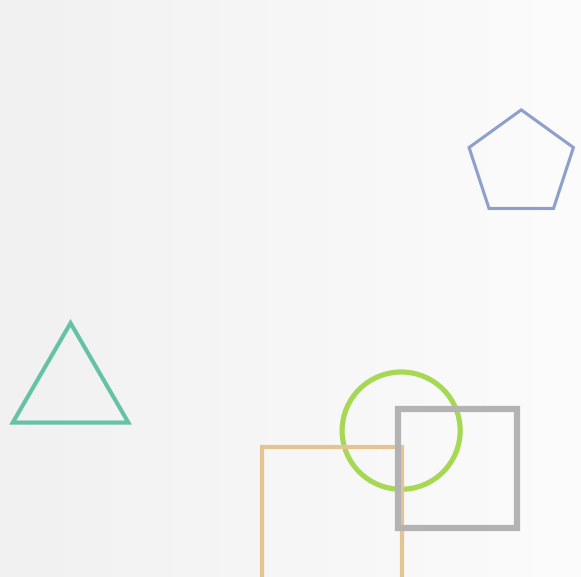[{"shape": "triangle", "thickness": 2, "radius": 0.57, "center": [0.121, 0.325]}, {"shape": "pentagon", "thickness": 1.5, "radius": 0.47, "center": [0.897, 0.715]}, {"shape": "circle", "thickness": 2.5, "radius": 0.51, "center": [0.69, 0.253]}, {"shape": "square", "thickness": 2, "radius": 0.6, "center": [0.571, 0.105]}, {"shape": "square", "thickness": 3, "radius": 0.51, "center": [0.787, 0.188]}]